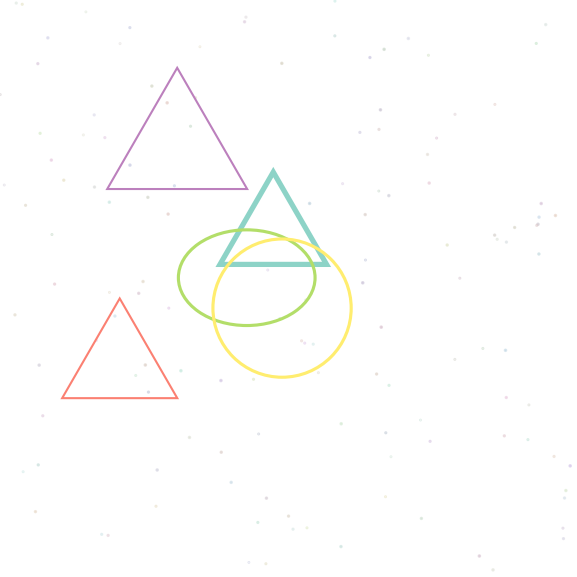[{"shape": "triangle", "thickness": 2.5, "radius": 0.53, "center": [0.473, 0.595]}, {"shape": "triangle", "thickness": 1, "radius": 0.58, "center": [0.207, 0.367]}, {"shape": "oval", "thickness": 1.5, "radius": 0.59, "center": [0.427, 0.518]}, {"shape": "triangle", "thickness": 1, "radius": 0.7, "center": [0.307, 0.742]}, {"shape": "circle", "thickness": 1.5, "radius": 0.6, "center": [0.488, 0.466]}]